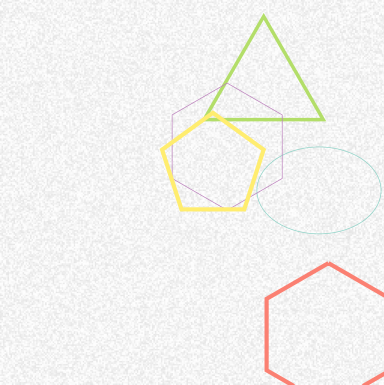[{"shape": "oval", "thickness": 0.5, "radius": 0.81, "center": [0.829, 0.505]}, {"shape": "hexagon", "thickness": 3, "radius": 0.93, "center": [0.853, 0.131]}, {"shape": "triangle", "thickness": 2.5, "radius": 0.89, "center": [0.685, 0.779]}, {"shape": "hexagon", "thickness": 0.5, "radius": 0.83, "center": [0.59, 0.619]}, {"shape": "pentagon", "thickness": 3, "radius": 0.69, "center": [0.553, 0.568]}]